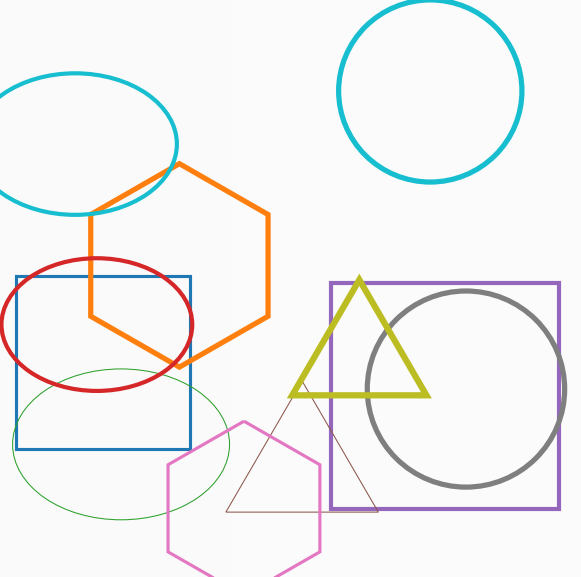[{"shape": "square", "thickness": 1.5, "radius": 0.75, "center": [0.178, 0.371]}, {"shape": "hexagon", "thickness": 2.5, "radius": 0.88, "center": [0.309, 0.54]}, {"shape": "oval", "thickness": 0.5, "radius": 0.93, "center": [0.208, 0.23]}, {"shape": "oval", "thickness": 2, "radius": 0.82, "center": [0.167, 0.437]}, {"shape": "square", "thickness": 2, "radius": 0.98, "center": [0.765, 0.314]}, {"shape": "triangle", "thickness": 0.5, "radius": 0.76, "center": [0.52, 0.188]}, {"shape": "hexagon", "thickness": 1.5, "radius": 0.75, "center": [0.42, 0.119]}, {"shape": "circle", "thickness": 2.5, "radius": 0.85, "center": [0.802, 0.325]}, {"shape": "triangle", "thickness": 3, "radius": 0.67, "center": [0.618, 0.381]}, {"shape": "circle", "thickness": 2.5, "radius": 0.79, "center": [0.74, 0.842]}, {"shape": "oval", "thickness": 2, "radius": 0.88, "center": [0.129, 0.75]}]